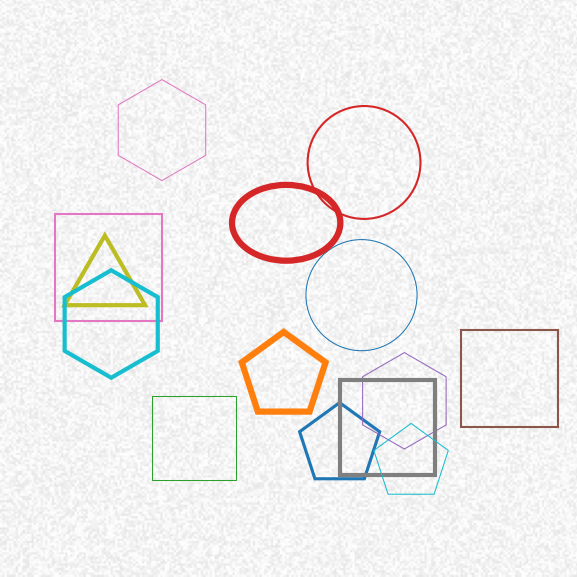[{"shape": "circle", "thickness": 0.5, "radius": 0.48, "center": [0.626, 0.488]}, {"shape": "pentagon", "thickness": 1.5, "radius": 0.36, "center": [0.588, 0.229]}, {"shape": "pentagon", "thickness": 3, "radius": 0.38, "center": [0.491, 0.348]}, {"shape": "square", "thickness": 0.5, "radius": 0.37, "center": [0.336, 0.241]}, {"shape": "oval", "thickness": 3, "radius": 0.47, "center": [0.496, 0.613]}, {"shape": "circle", "thickness": 1, "radius": 0.49, "center": [0.63, 0.718]}, {"shape": "hexagon", "thickness": 0.5, "radius": 0.42, "center": [0.7, 0.305]}, {"shape": "square", "thickness": 1, "radius": 0.42, "center": [0.883, 0.344]}, {"shape": "square", "thickness": 1, "radius": 0.46, "center": [0.188, 0.536]}, {"shape": "hexagon", "thickness": 0.5, "radius": 0.44, "center": [0.28, 0.774]}, {"shape": "square", "thickness": 2, "radius": 0.41, "center": [0.671, 0.259]}, {"shape": "triangle", "thickness": 2, "radius": 0.4, "center": [0.182, 0.511]}, {"shape": "hexagon", "thickness": 2, "radius": 0.47, "center": [0.193, 0.438]}, {"shape": "pentagon", "thickness": 0.5, "radius": 0.34, "center": [0.712, 0.198]}]